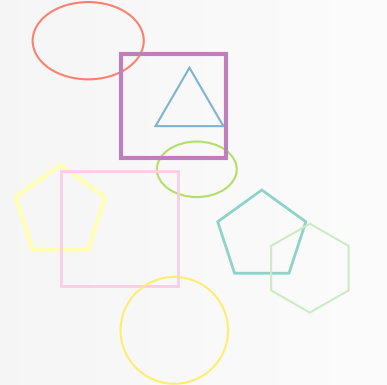[{"shape": "pentagon", "thickness": 2, "radius": 0.6, "center": [0.676, 0.387]}, {"shape": "pentagon", "thickness": 3, "radius": 0.61, "center": [0.156, 0.45]}, {"shape": "oval", "thickness": 1.5, "radius": 0.72, "center": [0.228, 0.894]}, {"shape": "triangle", "thickness": 1.5, "radius": 0.51, "center": [0.489, 0.723]}, {"shape": "oval", "thickness": 1.5, "radius": 0.52, "center": [0.508, 0.56]}, {"shape": "square", "thickness": 2, "radius": 0.75, "center": [0.308, 0.406]}, {"shape": "square", "thickness": 3, "radius": 0.68, "center": [0.447, 0.724]}, {"shape": "hexagon", "thickness": 1.5, "radius": 0.58, "center": [0.8, 0.304]}, {"shape": "circle", "thickness": 1.5, "radius": 0.69, "center": [0.45, 0.142]}]